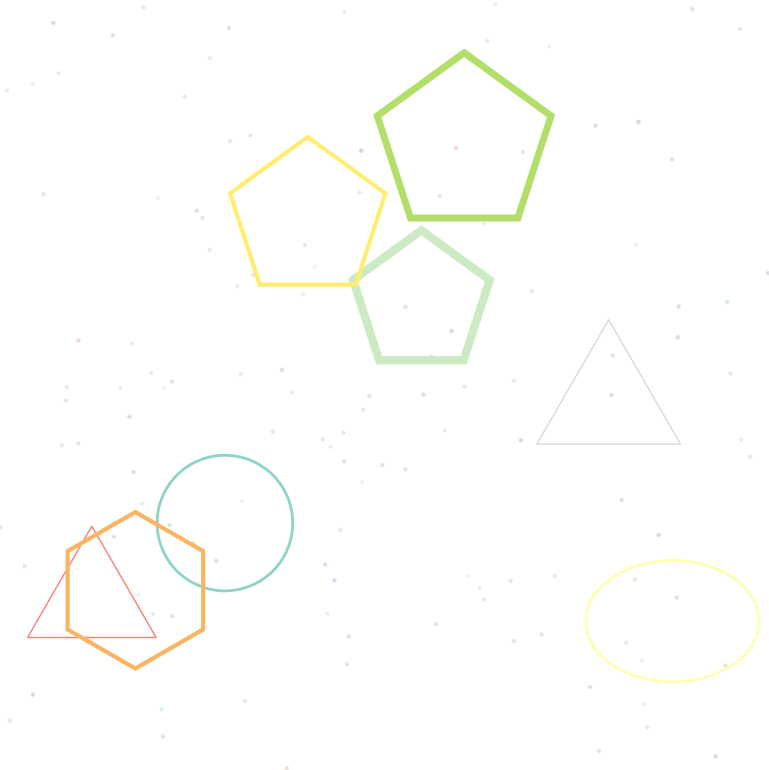[{"shape": "circle", "thickness": 1, "radius": 0.44, "center": [0.292, 0.321]}, {"shape": "oval", "thickness": 1, "radius": 0.56, "center": [0.873, 0.193]}, {"shape": "triangle", "thickness": 0.5, "radius": 0.48, "center": [0.119, 0.22]}, {"shape": "hexagon", "thickness": 1.5, "radius": 0.51, "center": [0.176, 0.233]}, {"shape": "pentagon", "thickness": 2.5, "radius": 0.59, "center": [0.603, 0.813]}, {"shape": "triangle", "thickness": 0.5, "radius": 0.54, "center": [0.79, 0.477]}, {"shape": "pentagon", "thickness": 3, "radius": 0.47, "center": [0.547, 0.608]}, {"shape": "pentagon", "thickness": 1.5, "radius": 0.53, "center": [0.4, 0.716]}]